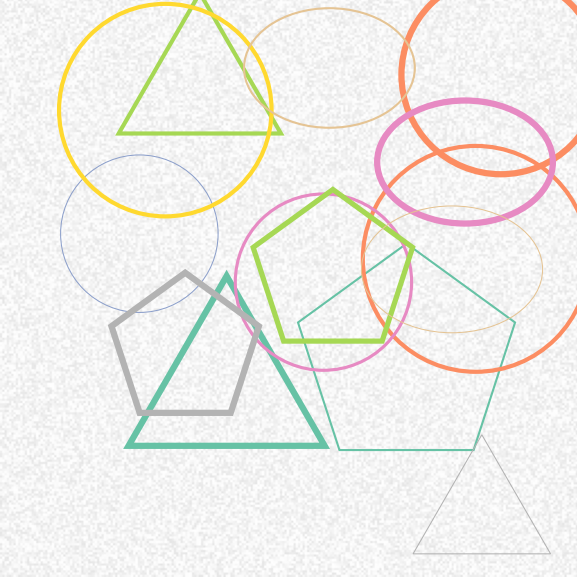[{"shape": "triangle", "thickness": 3, "radius": 0.98, "center": [0.392, 0.325]}, {"shape": "pentagon", "thickness": 1, "radius": 0.99, "center": [0.704, 0.38]}, {"shape": "circle", "thickness": 2, "radius": 0.98, "center": [0.824, 0.551]}, {"shape": "circle", "thickness": 3, "radius": 0.86, "center": [0.867, 0.87]}, {"shape": "circle", "thickness": 0.5, "radius": 0.68, "center": [0.241, 0.594]}, {"shape": "oval", "thickness": 3, "radius": 0.76, "center": [0.805, 0.719]}, {"shape": "circle", "thickness": 1.5, "radius": 0.76, "center": [0.56, 0.511]}, {"shape": "triangle", "thickness": 2, "radius": 0.81, "center": [0.346, 0.849]}, {"shape": "pentagon", "thickness": 2.5, "radius": 0.73, "center": [0.576, 0.526]}, {"shape": "circle", "thickness": 2, "radius": 0.92, "center": [0.286, 0.808]}, {"shape": "oval", "thickness": 0.5, "radius": 0.78, "center": [0.783, 0.533]}, {"shape": "oval", "thickness": 1, "radius": 0.74, "center": [0.57, 0.881]}, {"shape": "triangle", "thickness": 0.5, "radius": 0.69, "center": [0.834, 0.109]}, {"shape": "pentagon", "thickness": 3, "radius": 0.67, "center": [0.321, 0.393]}]